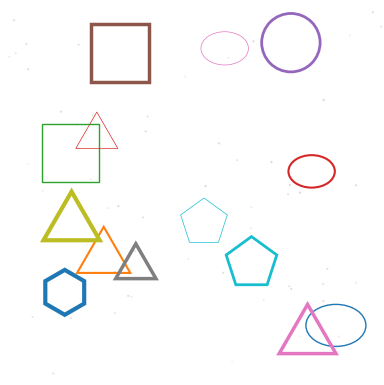[{"shape": "hexagon", "thickness": 3, "radius": 0.29, "center": [0.168, 0.241]}, {"shape": "oval", "thickness": 1, "radius": 0.39, "center": [0.873, 0.155]}, {"shape": "triangle", "thickness": 1.5, "radius": 0.4, "center": [0.269, 0.331]}, {"shape": "square", "thickness": 1, "radius": 0.37, "center": [0.184, 0.602]}, {"shape": "triangle", "thickness": 0.5, "radius": 0.32, "center": [0.251, 0.646]}, {"shape": "oval", "thickness": 1.5, "radius": 0.3, "center": [0.809, 0.555]}, {"shape": "circle", "thickness": 2, "radius": 0.38, "center": [0.756, 0.889]}, {"shape": "square", "thickness": 2.5, "radius": 0.38, "center": [0.312, 0.862]}, {"shape": "triangle", "thickness": 2.5, "radius": 0.43, "center": [0.799, 0.124]}, {"shape": "oval", "thickness": 0.5, "radius": 0.31, "center": [0.584, 0.874]}, {"shape": "triangle", "thickness": 2.5, "radius": 0.3, "center": [0.353, 0.306]}, {"shape": "triangle", "thickness": 3, "radius": 0.42, "center": [0.186, 0.418]}, {"shape": "pentagon", "thickness": 2, "radius": 0.35, "center": [0.653, 0.316]}, {"shape": "pentagon", "thickness": 0.5, "radius": 0.32, "center": [0.53, 0.422]}]